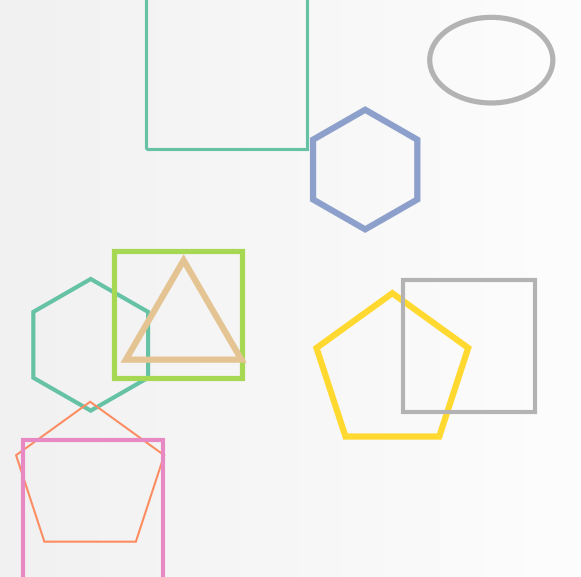[{"shape": "square", "thickness": 1.5, "radius": 0.69, "center": [0.389, 0.879]}, {"shape": "hexagon", "thickness": 2, "radius": 0.57, "center": [0.156, 0.402]}, {"shape": "pentagon", "thickness": 1, "radius": 0.67, "center": [0.155, 0.169]}, {"shape": "hexagon", "thickness": 3, "radius": 0.52, "center": [0.628, 0.706]}, {"shape": "square", "thickness": 2, "radius": 0.6, "center": [0.16, 0.116]}, {"shape": "square", "thickness": 2.5, "radius": 0.55, "center": [0.306, 0.455]}, {"shape": "pentagon", "thickness": 3, "radius": 0.69, "center": [0.675, 0.354]}, {"shape": "triangle", "thickness": 3, "radius": 0.57, "center": [0.316, 0.434]}, {"shape": "square", "thickness": 2, "radius": 0.57, "center": [0.807, 0.399]}, {"shape": "oval", "thickness": 2.5, "radius": 0.53, "center": [0.845, 0.895]}]